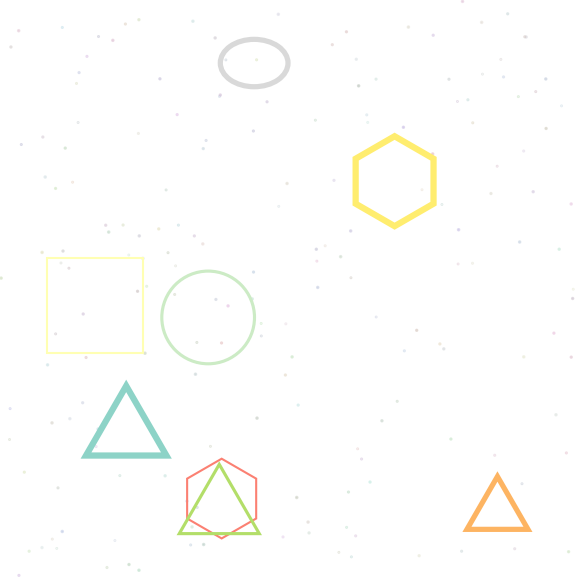[{"shape": "triangle", "thickness": 3, "radius": 0.4, "center": [0.219, 0.251]}, {"shape": "square", "thickness": 1, "radius": 0.41, "center": [0.165, 0.47]}, {"shape": "hexagon", "thickness": 1, "radius": 0.35, "center": [0.384, 0.136]}, {"shape": "triangle", "thickness": 2.5, "radius": 0.31, "center": [0.861, 0.113]}, {"shape": "triangle", "thickness": 1.5, "radius": 0.4, "center": [0.38, 0.115]}, {"shape": "oval", "thickness": 2.5, "radius": 0.29, "center": [0.44, 0.89]}, {"shape": "circle", "thickness": 1.5, "radius": 0.4, "center": [0.36, 0.449]}, {"shape": "hexagon", "thickness": 3, "radius": 0.39, "center": [0.683, 0.685]}]